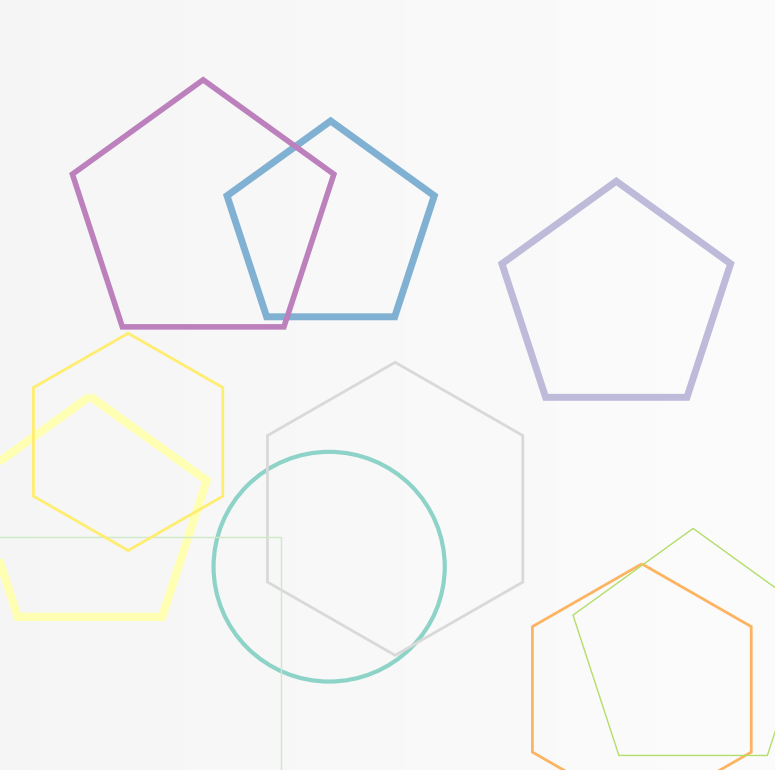[{"shape": "circle", "thickness": 1.5, "radius": 0.75, "center": [0.425, 0.264]}, {"shape": "pentagon", "thickness": 3, "radius": 0.79, "center": [0.116, 0.327]}, {"shape": "pentagon", "thickness": 2.5, "radius": 0.78, "center": [0.795, 0.61]}, {"shape": "pentagon", "thickness": 2.5, "radius": 0.7, "center": [0.427, 0.702]}, {"shape": "hexagon", "thickness": 1, "radius": 0.82, "center": [0.828, 0.105]}, {"shape": "pentagon", "thickness": 0.5, "radius": 0.81, "center": [0.894, 0.151]}, {"shape": "hexagon", "thickness": 1, "radius": 0.95, "center": [0.51, 0.339]}, {"shape": "pentagon", "thickness": 2, "radius": 0.89, "center": [0.262, 0.719]}, {"shape": "square", "thickness": 0.5, "radius": 0.97, "center": [0.169, 0.109]}, {"shape": "hexagon", "thickness": 1, "radius": 0.71, "center": [0.165, 0.426]}]